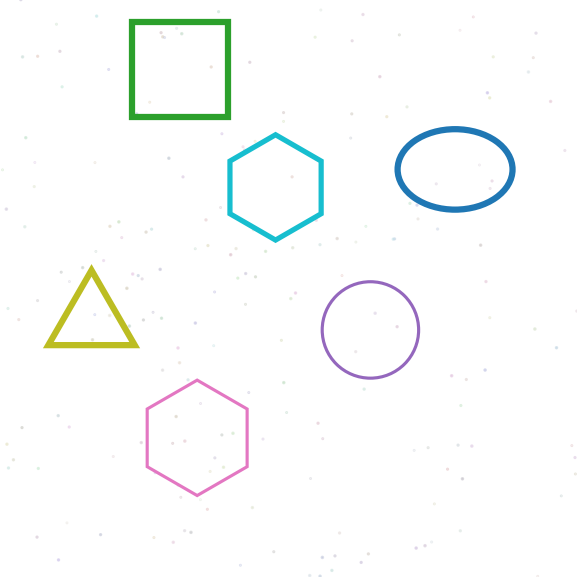[{"shape": "oval", "thickness": 3, "radius": 0.5, "center": [0.788, 0.706]}, {"shape": "square", "thickness": 3, "radius": 0.41, "center": [0.312, 0.879]}, {"shape": "circle", "thickness": 1.5, "radius": 0.42, "center": [0.641, 0.428]}, {"shape": "hexagon", "thickness": 1.5, "radius": 0.5, "center": [0.341, 0.241]}, {"shape": "triangle", "thickness": 3, "radius": 0.43, "center": [0.158, 0.445]}, {"shape": "hexagon", "thickness": 2.5, "radius": 0.46, "center": [0.477, 0.675]}]